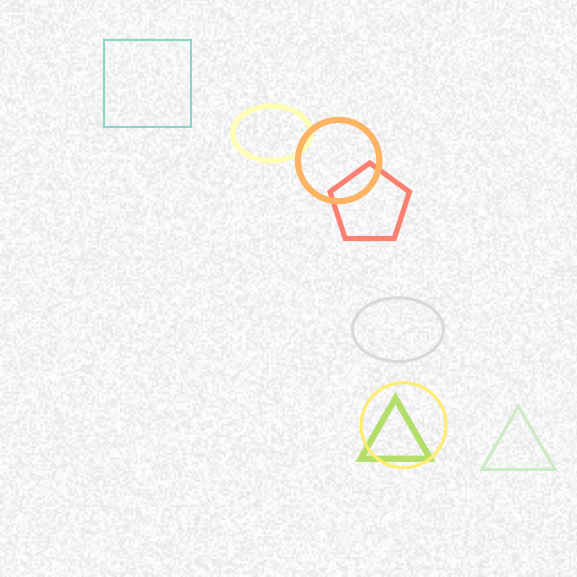[{"shape": "square", "thickness": 1, "radius": 0.38, "center": [0.256, 0.855]}, {"shape": "oval", "thickness": 2.5, "radius": 0.34, "center": [0.471, 0.768]}, {"shape": "pentagon", "thickness": 2.5, "radius": 0.36, "center": [0.64, 0.645]}, {"shape": "circle", "thickness": 3, "radius": 0.35, "center": [0.586, 0.721]}, {"shape": "triangle", "thickness": 3, "radius": 0.35, "center": [0.685, 0.24]}, {"shape": "oval", "thickness": 1.5, "radius": 0.39, "center": [0.689, 0.428]}, {"shape": "triangle", "thickness": 1.5, "radius": 0.36, "center": [0.898, 0.223]}, {"shape": "circle", "thickness": 1.5, "radius": 0.37, "center": [0.699, 0.263]}]